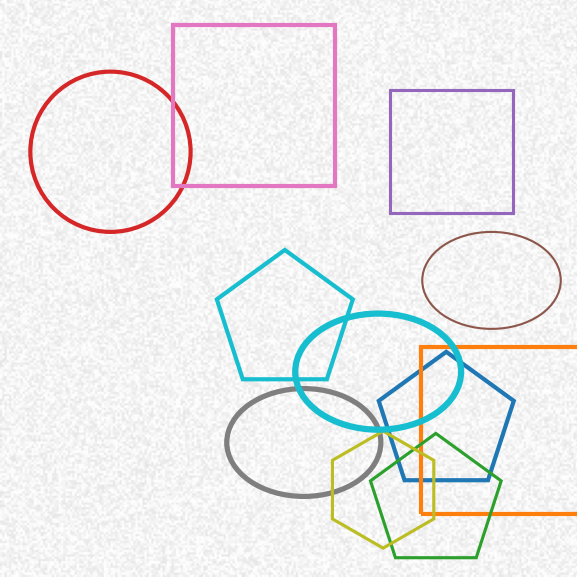[{"shape": "pentagon", "thickness": 2, "radius": 0.61, "center": [0.773, 0.267]}, {"shape": "square", "thickness": 2, "radius": 0.72, "center": [0.873, 0.253]}, {"shape": "pentagon", "thickness": 1.5, "radius": 0.59, "center": [0.755, 0.13]}, {"shape": "circle", "thickness": 2, "radius": 0.69, "center": [0.191, 0.736]}, {"shape": "square", "thickness": 1.5, "radius": 0.53, "center": [0.781, 0.736]}, {"shape": "oval", "thickness": 1, "radius": 0.6, "center": [0.851, 0.514]}, {"shape": "square", "thickness": 2, "radius": 0.7, "center": [0.44, 0.816]}, {"shape": "oval", "thickness": 2.5, "radius": 0.67, "center": [0.526, 0.233]}, {"shape": "hexagon", "thickness": 1.5, "radius": 0.51, "center": [0.663, 0.151]}, {"shape": "pentagon", "thickness": 2, "radius": 0.62, "center": [0.493, 0.443]}, {"shape": "oval", "thickness": 3, "radius": 0.72, "center": [0.655, 0.356]}]